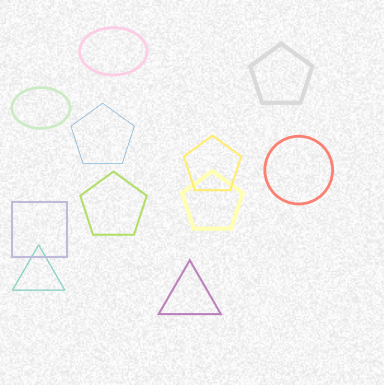[{"shape": "triangle", "thickness": 1, "radius": 0.39, "center": [0.1, 0.285]}, {"shape": "pentagon", "thickness": 3, "radius": 0.41, "center": [0.552, 0.473]}, {"shape": "square", "thickness": 1.5, "radius": 0.36, "center": [0.102, 0.404]}, {"shape": "circle", "thickness": 2, "radius": 0.44, "center": [0.776, 0.558]}, {"shape": "pentagon", "thickness": 0.5, "radius": 0.43, "center": [0.267, 0.645]}, {"shape": "pentagon", "thickness": 1.5, "radius": 0.45, "center": [0.295, 0.464]}, {"shape": "oval", "thickness": 2, "radius": 0.44, "center": [0.295, 0.867]}, {"shape": "pentagon", "thickness": 3, "radius": 0.42, "center": [0.731, 0.802]}, {"shape": "triangle", "thickness": 1.5, "radius": 0.47, "center": [0.493, 0.231]}, {"shape": "oval", "thickness": 2, "radius": 0.38, "center": [0.106, 0.719]}, {"shape": "pentagon", "thickness": 1.5, "radius": 0.39, "center": [0.552, 0.569]}]